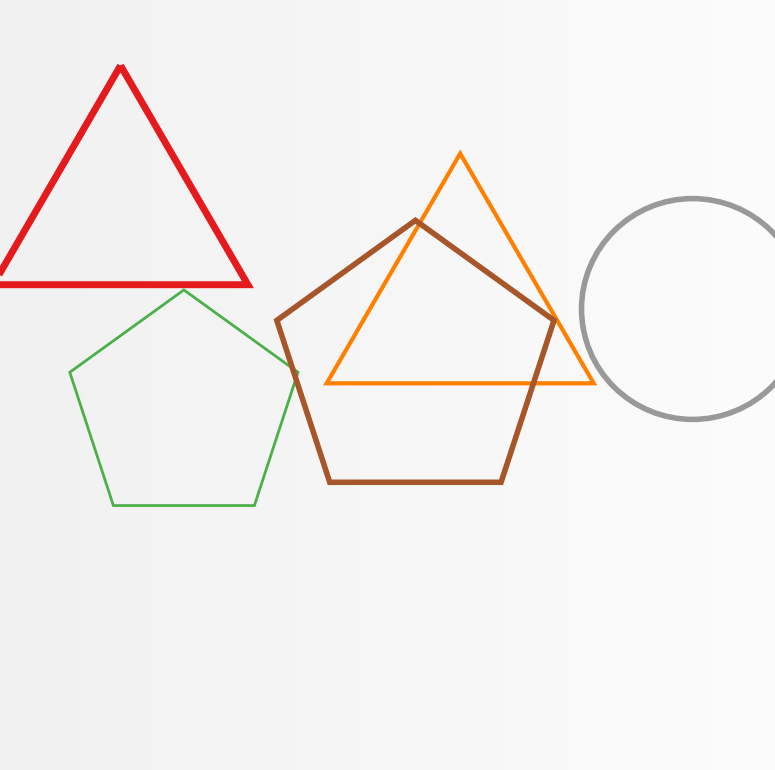[{"shape": "triangle", "thickness": 2.5, "radius": 0.95, "center": [0.156, 0.725]}, {"shape": "pentagon", "thickness": 1, "radius": 0.77, "center": [0.237, 0.469]}, {"shape": "triangle", "thickness": 1.5, "radius": 0.99, "center": [0.594, 0.602]}, {"shape": "pentagon", "thickness": 2, "radius": 0.94, "center": [0.536, 0.526]}, {"shape": "circle", "thickness": 2, "radius": 0.72, "center": [0.894, 0.599]}]